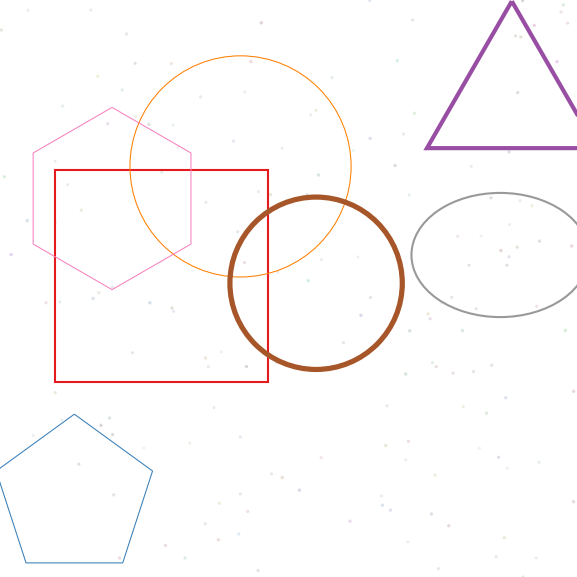[{"shape": "square", "thickness": 1, "radius": 0.92, "center": [0.28, 0.521]}, {"shape": "pentagon", "thickness": 0.5, "radius": 0.71, "center": [0.129, 0.14]}, {"shape": "triangle", "thickness": 2, "radius": 0.85, "center": [0.886, 0.827]}, {"shape": "circle", "thickness": 0.5, "radius": 0.96, "center": [0.417, 0.711]}, {"shape": "circle", "thickness": 2.5, "radius": 0.75, "center": [0.547, 0.509]}, {"shape": "hexagon", "thickness": 0.5, "radius": 0.79, "center": [0.194, 0.655]}, {"shape": "oval", "thickness": 1, "radius": 0.77, "center": [0.866, 0.558]}]